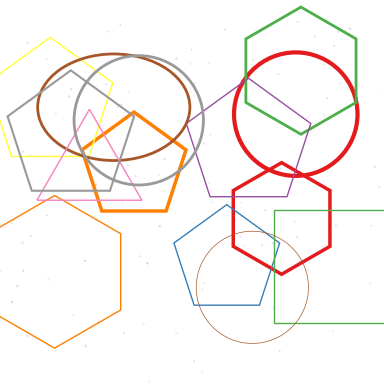[{"shape": "circle", "thickness": 3, "radius": 0.8, "center": [0.768, 0.704]}, {"shape": "hexagon", "thickness": 2.5, "radius": 0.72, "center": [0.731, 0.433]}, {"shape": "pentagon", "thickness": 1, "radius": 0.72, "center": [0.589, 0.324]}, {"shape": "square", "thickness": 1, "radius": 0.74, "center": [0.859, 0.307]}, {"shape": "hexagon", "thickness": 2, "radius": 0.83, "center": [0.782, 0.816]}, {"shape": "pentagon", "thickness": 1, "radius": 0.85, "center": [0.646, 0.627]}, {"shape": "hexagon", "thickness": 1, "radius": 0.99, "center": [0.142, 0.294]}, {"shape": "pentagon", "thickness": 2.5, "radius": 0.71, "center": [0.348, 0.567]}, {"shape": "pentagon", "thickness": 1, "radius": 0.86, "center": [0.13, 0.732]}, {"shape": "circle", "thickness": 0.5, "radius": 0.73, "center": [0.655, 0.254]}, {"shape": "oval", "thickness": 2, "radius": 0.99, "center": [0.296, 0.721]}, {"shape": "triangle", "thickness": 1, "radius": 0.79, "center": [0.232, 0.559]}, {"shape": "circle", "thickness": 2, "radius": 0.84, "center": [0.36, 0.688]}, {"shape": "pentagon", "thickness": 1.5, "radius": 0.86, "center": [0.184, 0.644]}]